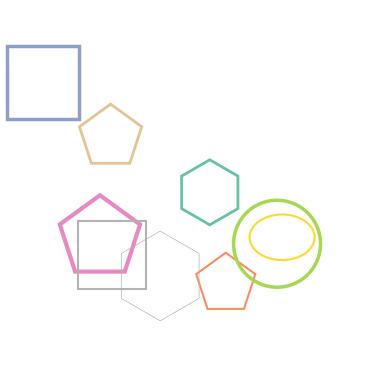[{"shape": "hexagon", "thickness": 2, "radius": 0.42, "center": [0.545, 0.5]}, {"shape": "pentagon", "thickness": 1.5, "radius": 0.4, "center": [0.586, 0.263]}, {"shape": "square", "thickness": 2.5, "radius": 0.47, "center": [0.111, 0.786]}, {"shape": "pentagon", "thickness": 3, "radius": 0.55, "center": [0.26, 0.383]}, {"shape": "circle", "thickness": 2.5, "radius": 0.56, "center": [0.72, 0.367]}, {"shape": "oval", "thickness": 1.5, "radius": 0.42, "center": [0.733, 0.384]}, {"shape": "pentagon", "thickness": 2, "radius": 0.42, "center": [0.287, 0.645]}, {"shape": "hexagon", "thickness": 0.5, "radius": 0.58, "center": [0.416, 0.283]}, {"shape": "square", "thickness": 1.5, "radius": 0.44, "center": [0.291, 0.337]}]